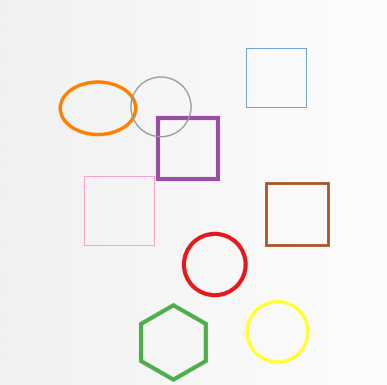[{"shape": "circle", "thickness": 3, "radius": 0.4, "center": [0.554, 0.313]}, {"shape": "square", "thickness": 0.5, "radius": 0.39, "center": [0.711, 0.798]}, {"shape": "hexagon", "thickness": 3, "radius": 0.48, "center": [0.448, 0.11]}, {"shape": "square", "thickness": 3, "radius": 0.39, "center": [0.485, 0.614]}, {"shape": "oval", "thickness": 2.5, "radius": 0.49, "center": [0.253, 0.719]}, {"shape": "circle", "thickness": 2.5, "radius": 0.39, "center": [0.716, 0.138]}, {"shape": "square", "thickness": 2, "radius": 0.4, "center": [0.766, 0.443]}, {"shape": "square", "thickness": 0.5, "radius": 0.45, "center": [0.307, 0.454]}, {"shape": "circle", "thickness": 1, "radius": 0.39, "center": [0.415, 0.722]}]